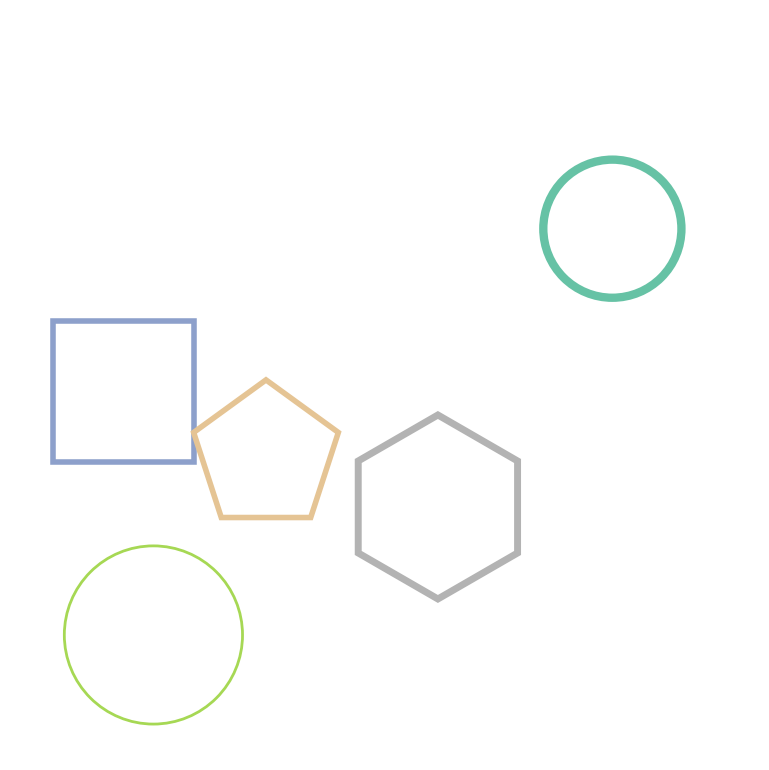[{"shape": "circle", "thickness": 3, "radius": 0.45, "center": [0.795, 0.703]}, {"shape": "square", "thickness": 2, "radius": 0.46, "center": [0.161, 0.492]}, {"shape": "circle", "thickness": 1, "radius": 0.58, "center": [0.199, 0.175]}, {"shape": "pentagon", "thickness": 2, "radius": 0.49, "center": [0.345, 0.408]}, {"shape": "hexagon", "thickness": 2.5, "radius": 0.6, "center": [0.569, 0.342]}]